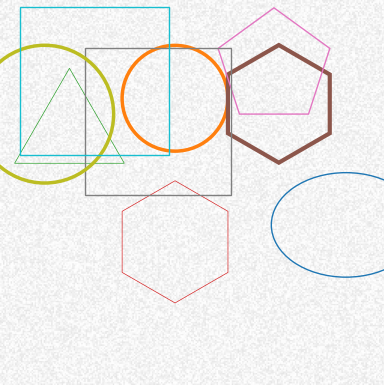[{"shape": "oval", "thickness": 1, "radius": 0.97, "center": [0.899, 0.416]}, {"shape": "circle", "thickness": 2.5, "radius": 0.69, "center": [0.455, 0.745]}, {"shape": "triangle", "thickness": 0.5, "radius": 0.82, "center": [0.18, 0.658]}, {"shape": "hexagon", "thickness": 0.5, "radius": 0.79, "center": [0.455, 0.372]}, {"shape": "hexagon", "thickness": 3, "radius": 0.76, "center": [0.724, 0.73]}, {"shape": "pentagon", "thickness": 1, "radius": 0.76, "center": [0.712, 0.827]}, {"shape": "square", "thickness": 1, "radius": 0.95, "center": [0.411, 0.684]}, {"shape": "circle", "thickness": 2.5, "radius": 0.89, "center": [0.116, 0.703]}, {"shape": "square", "thickness": 1, "radius": 0.97, "center": [0.246, 0.79]}]